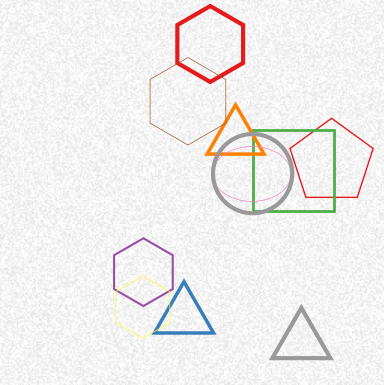[{"shape": "pentagon", "thickness": 1, "radius": 0.57, "center": [0.861, 0.579]}, {"shape": "hexagon", "thickness": 3, "radius": 0.49, "center": [0.546, 0.886]}, {"shape": "triangle", "thickness": 2.5, "radius": 0.44, "center": [0.478, 0.18]}, {"shape": "square", "thickness": 2, "radius": 0.53, "center": [0.761, 0.557]}, {"shape": "hexagon", "thickness": 1.5, "radius": 0.44, "center": [0.373, 0.293]}, {"shape": "triangle", "thickness": 2.5, "radius": 0.43, "center": [0.612, 0.642]}, {"shape": "hexagon", "thickness": 0.5, "radius": 0.4, "center": [0.371, 0.202]}, {"shape": "hexagon", "thickness": 0.5, "radius": 0.57, "center": [0.488, 0.737]}, {"shape": "oval", "thickness": 0.5, "radius": 0.51, "center": [0.654, 0.548]}, {"shape": "circle", "thickness": 3, "radius": 0.51, "center": [0.656, 0.549]}, {"shape": "triangle", "thickness": 3, "radius": 0.43, "center": [0.783, 0.113]}]